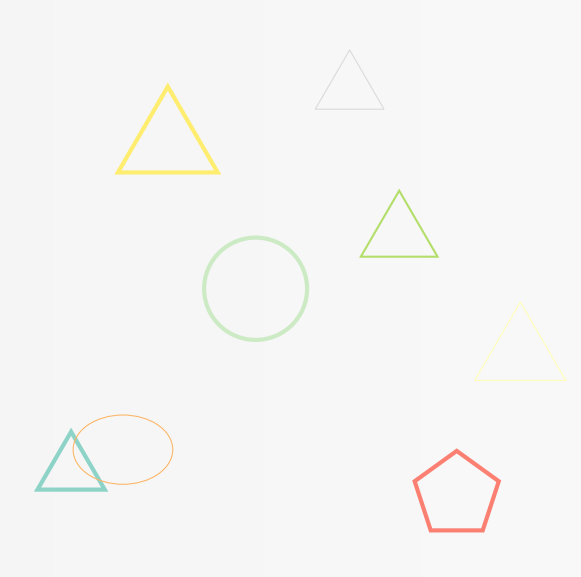[{"shape": "triangle", "thickness": 2, "radius": 0.33, "center": [0.122, 0.185]}, {"shape": "triangle", "thickness": 0.5, "radius": 0.45, "center": [0.895, 0.386]}, {"shape": "pentagon", "thickness": 2, "radius": 0.38, "center": [0.786, 0.142]}, {"shape": "oval", "thickness": 0.5, "radius": 0.43, "center": [0.211, 0.221]}, {"shape": "triangle", "thickness": 1, "radius": 0.38, "center": [0.687, 0.593]}, {"shape": "triangle", "thickness": 0.5, "radius": 0.34, "center": [0.602, 0.844]}, {"shape": "circle", "thickness": 2, "radius": 0.44, "center": [0.44, 0.499]}, {"shape": "triangle", "thickness": 2, "radius": 0.5, "center": [0.289, 0.75]}]